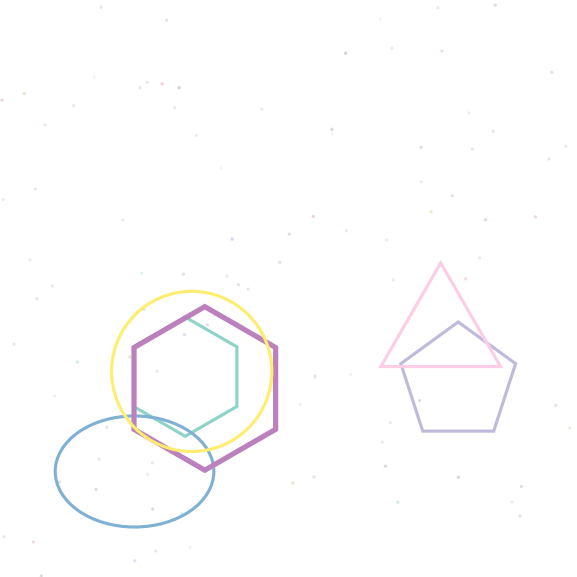[{"shape": "hexagon", "thickness": 1.5, "radius": 0.52, "center": [0.321, 0.347]}, {"shape": "pentagon", "thickness": 1.5, "radius": 0.52, "center": [0.793, 0.337]}, {"shape": "oval", "thickness": 1.5, "radius": 0.69, "center": [0.233, 0.183]}, {"shape": "triangle", "thickness": 1.5, "radius": 0.6, "center": [0.763, 0.424]}, {"shape": "hexagon", "thickness": 2.5, "radius": 0.71, "center": [0.355, 0.327]}, {"shape": "circle", "thickness": 1.5, "radius": 0.69, "center": [0.332, 0.356]}]